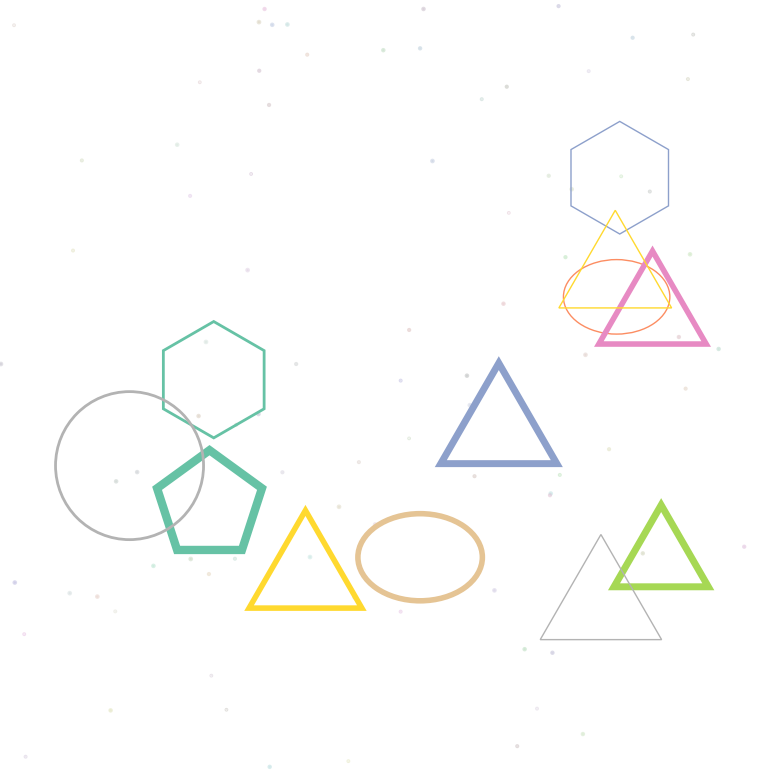[{"shape": "hexagon", "thickness": 1, "radius": 0.38, "center": [0.278, 0.507]}, {"shape": "pentagon", "thickness": 3, "radius": 0.36, "center": [0.272, 0.344]}, {"shape": "oval", "thickness": 0.5, "radius": 0.35, "center": [0.801, 0.614]}, {"shape": "hexagon", "thickness": 0.5, "radius": 0.37, "center": [0.805, 0.769]}, {"shape": "triangle", "thickness": 2.5, "radius": 0.43, "center": [0.648, 0.441]}, {"shape": "triangle", "thickness": 2, "radius": 0.4, "center": [0.847, 0.593]}, {"shape": "triangle", "thickness": 2.5, "radius": 0.35, "center": [0.859, 0.273]}, {"shape": "triangle", "thickness": 0.5, "radius": 0.42, "center": [0.799, 0.642]}, {"shape": "triangle", "thickness": 2, "radius": 0.42, "center": [0.397, 0.253]}, {"shape": "oval", "thickness": 2, "radius": 0.4, "center": [0.546, 0.276]}, {"shape": "circle", "thickness": 1, "radius": 0.48, "center": [0.168, 0.395]}, {"shape": "triangle", "thickness": 0.5, "radius": 0.46, "center": [0.78, 0.215]}]